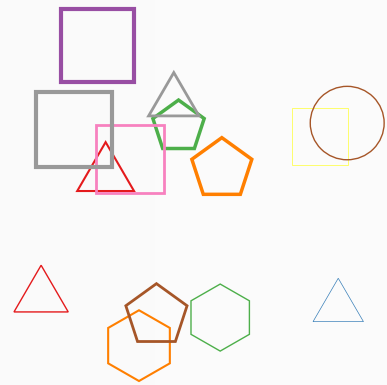[{"shape": "triangle", "thickness": 1, "radius": 0.4, "center": [0.106, 0.23]}, {"shape": "triangle", "thickness": 1.5, "radius": 0.42, "center": [0.273, 0.546]}, {"shape": "triangle", "thickness": 0.5, "radius": 0.38, "center": [0.873, 0.202]}, {"shape": "pentagon", "thickness": 2.5, "radius": 0.35, "center": [0.461, 0.671]}, {"shape": "hexagon", "thickness": 1, "radius": 0.44, "center": [0.568, 0.175]}, {"shape": "square", "thickness": 3, "radius": 0.47, "center": [0.252, 0.881]}, {"shape": "pentagon", "thickness": 2.5, "radius": 0.41, "center": [0.572, 0.561]}, {"shape": "hexagon", "thickness": 1.5, "radius": 0.46, "center": [0.359, 0.102]}, {"shape": "square", "thickness": 0.5, "radius": 0.37, "center": [0.826, 0.646]}, {"shape": "pentagon", "thickness": 2, "radius": 0.42, "center": [0.404, 0.18]}, {"shape": "circle", "thickness": 1, "radius": 0.48, "center": [0.896, 0.68]}, {"shape": "square", "thickness": 2, "radius": 0.44, "center": [0.335, 0.587]}, {"shape": "triangle", "thickness": 2, "radius": 0.38, "center": [0.449, 0.736]}, {"shape": "square", "thickness": 3, "radius": 0.49, "center": [0.191, 0.664]}]